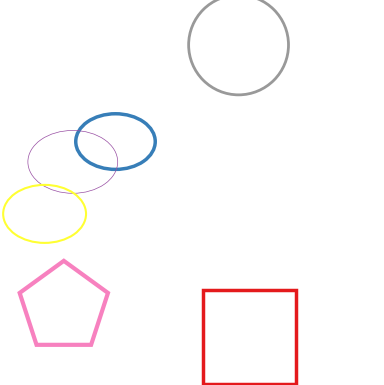[{"shape": "square", "thickness": 2.5, "radius": 0.61, "center": [0.648, 0.124]}, {"shape": "oval", "thickness": 2.5, "radius": 0.52, "center": [0.3, 0.632]}, {"shape": "oval", "thickness": 0.5, "radius": 0.58, "center": [0.189, 0.58]}, {"shape": "oval", "thickness": 1.5, "radius": 0.54, "center": [0.116, 0.444]}, {"shape": "pentagon", "thickness": 3, "radius": 0.6, "center": [0.166, 0.202]}, {"shape": "circle", "thickness": 2, "radius": 0.65, "center": [0.62, 0.883]}]